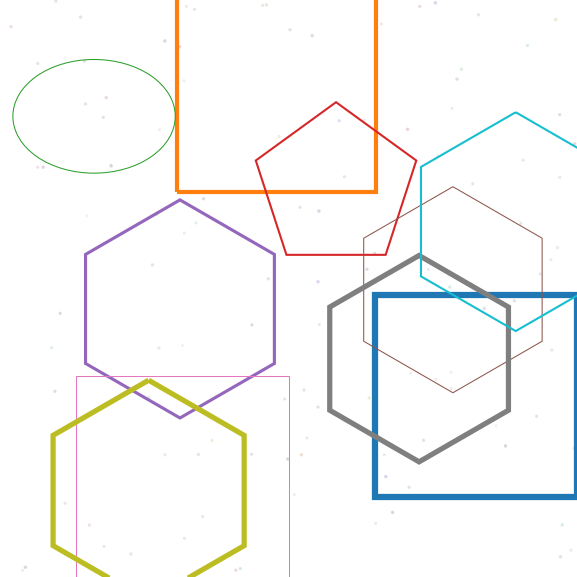[{"shape": "square", "thickness": 3, "radius": 0.88, "center": [0.824, 0.313]}, {"shape": "square", "thickness": 2, "radius": 0.86, "center": [0.479, 0.839]}, {"shape": "oval", "thickness": 0.5, "radius": 0.7, "center": [0.163, 0.798]}, {"shape": "pentagon", "thickness": 1, "radius": 0.73, "center": [0.582, 0.676]}, {"shape": "hexagon", "thickness": 1.5, "radius": 0.94, "center": [0.312, 0.464]}, {"shape": "hexagon", "thickness": 0.5, "radius": 0.89, "center": [0.784, 0.497]}, {"shape": "square", "thickness": 0.5, "radius": 0.92, "center": [0.315, 0.163]}, {"shape": "hexagon", "thickness": 2.5, "radius": 0.89, "center": [0.726, 0.378]}, {"shape": "hexagon", "thickness": 2.5, "radius": 0.96, "center": [0.257, 0.15]}, {"shape": "hexagon", "thickness": 1, "radius": 0.95, "center": [0.893, 0.615]}]